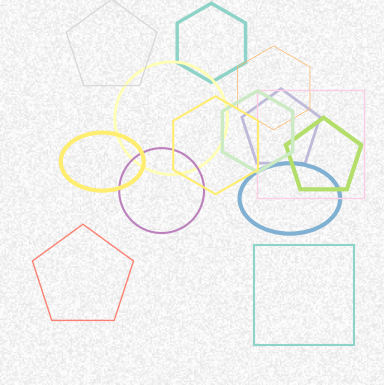[{"shape": "hexagon", "thickness": 2.5, "radius": 0.51, "center": [0.549, 0.889]}, {"shape": "square", "thickness": 1.5, "radius": 0.64, "center": [0.789, 0.234]}, {"shape": "circle", "thickness": 2, "radius": 0.73, "center": [0.444, 0.693]}, {"shape": "pentagon", "thickness": 2, "radius": 0.53, "center": [0.73, 0.663]}, {"shape": "pentagon", "thickness": 1, "radius": 0.69, "center": [0.216, 0.279]}, {"shape": "oval", "thickness": 3, "radius": 0.65, "center": [0.753, 0.484]}, {"shape": "hexagon", "thickness": 0.5, "radius": 0.54, "center": [0.711, 0.772]}, {"shape": "pentagon", "thickness": 3, "radius": 0.51, "center": [0.84, 0.592]}, {"shape": "square", "thickness": 1, "radius": 0.7, "center": [0.806, 0.627]}, {"shape": "pentagon", "thickness": 1, "radius": 0.62, "center": [0.29, 0.878]}, {"shape": "circle", "thickness": 1.5, "radius": 0.55, "center": [0.42, 0.505]}, {"shape": "hexagon", "thickness": 2.5, "radius": 0.53, "center": [0.669, 0.659]}, {"shape": "oval", "thickness": 3, "radius": 0.54, "center": [0.266, 0.58]}, {"shape": "hexagon", "thickness": 1.5, "radius": 0.64, "center": [0.56, 0.623]}]